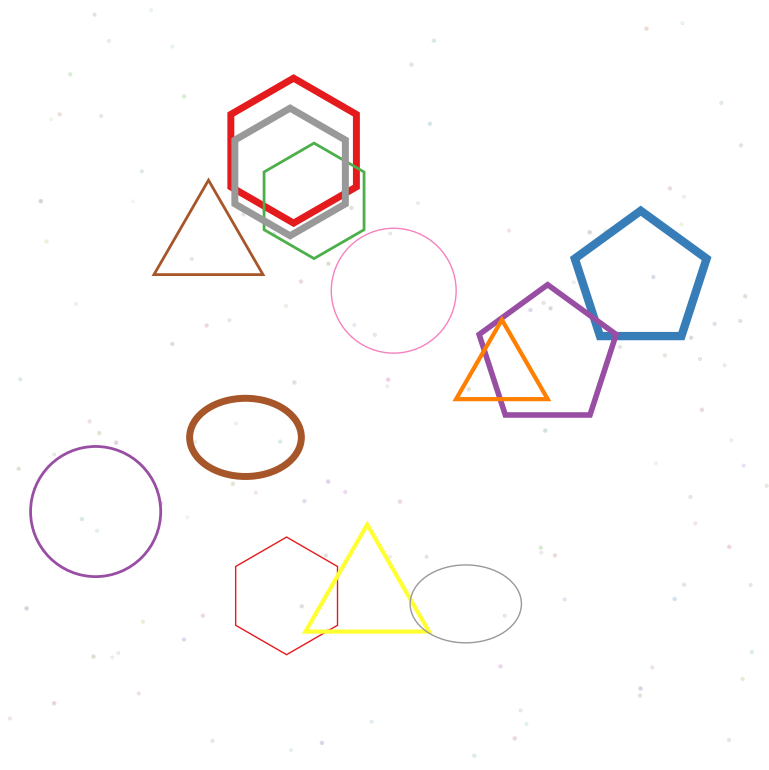[{"shape": "hexagon", "thickness": 2.5, "radius": 0.47, "center": [0.381, 0.804]}, {"shape": "hexagon", "thickness": 0.5, "radius": 0.38, "center": [0.372, 0.226]}, {"shape": "pentagon", "thickness": 3, "radius": 0.45, "center": [0.832, 0.636]}, {"shape": "hexagon", "thickness": 1, "radius": 0.37, "center": [0.408, 0.739]}, {"shape": "circle", "thickness": 1, "radius": 0.42, "center": [0.124, 0.336]}, {"shape": "pentagon", "thickness": 2, "radius": 0.47, "center": [0.711, 0.537]}, {"shape": "triangle", "thickness": 1.5, "radius": 0.34, "center": [0.652, 0.516]}, {"shape": "triangle", "thickness": 1.5, "radius": 0.46, "center": [0.477, 0.226]}, {"shape": "triangle", "thickness": 1, "radius": 0.41, "center": [0.271, 0.684]}, {"shape": "oval", "thickness": 2.5, "radius": 0.36, "center": [0.319, 0.432]}, {"shape": "circle", "thickness": 0.5, "radius": 0.41, "center": [0.511, 0.622]}, {"shape": "hexagon", "thickness": 2.5, "radius": 0.41, "center": [0.377, 0.777]}, {"shape": "oval", "thickness": 0.5, "radius": 0.36, "center": [0.605, 0.216]}]